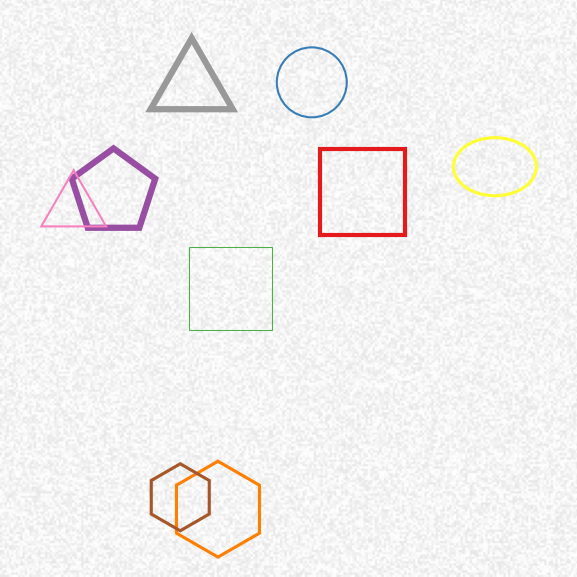[{"shape": "square", "thickness": 2, "radius": 0.37, "center": [0.627, 0.667]}, {"shape": "circle", "thickness": 1, "radius": 0.3, "center": [0.54, 0.857]}, {"shape": "square", "thickness": 0.5, "radius": 0.36, "center": [0.399, 0.499]}, {"shape": "pentagon", "thickness": 3, "radius": 0.38, "center": [0.197, 0.666]}, {"shape": "hexagon", "thickness": 1.5, "radius": 0.41, "center": [0.377, 0.117]}, {"shape": "oval", "thickness": 1.5, "radius": 0.36, "center": [0.857, 0.71]}, {"shape": "hexagon", "thickness": 1.5, "radius": 0.29, "center": [0.312, 0.138]}, {"shape": "triangle", "thickness": 1, "radius": 0.32, "center": [0.128, 0.64]}, {"shape": "triangle", "thickness": 3, "radius": 0.41, "center": [0.332, 0.851]}]